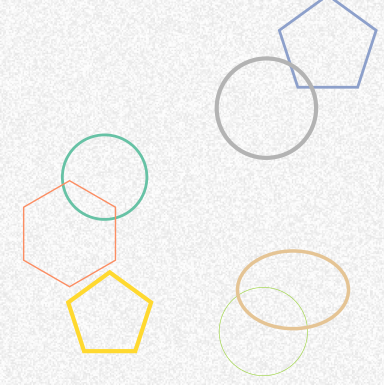[{"shape": "circle", "thickness": 2, "radius": 0.55, "center": [0.272, 0.54]}, {"shape": "hexagon", "thickness": 1, "radius": 0.69, "center": [0.181, 0.393]}, {"shape": "pentagon", "thickness": 2, "radius": 0.66, "center": [0.851, 0.88]}, {"shape": "circle", "thickness": 0.5, "radius": 0.57, "center": [0.684, 0.139]}, {"shape": "pentagon", "thickness": 3, "radius": 0.57, "center": [0.285, 0.18]}, {"shape": "oval", "thickness": 2.5, "radius": 0.72, "center": [0.761, 0.247]}, {"shape": "circle", "thickness": 3, "radius": 0.65, "center": [0.692, 0.719]}]